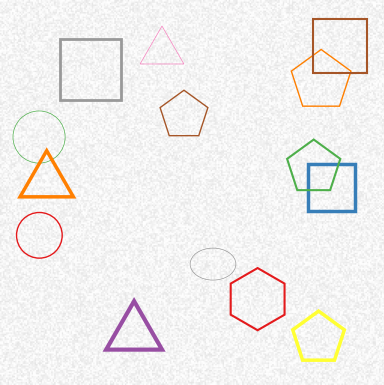[{"shape": "hexagon", "thickness": 1.5, "radius": 0.4, "center": [0.669, 0.223]}, {"shape": "circle", "thickness": 1, "radius": 0.3, "center": [0.102, 0.389]}, {"shape": "square", "thickness": 2.5, "radius": 0.3, "center": [0.861, 0.512]}, {"shape": "pentagon", "thickness": 1.5, "radius": 0.36, "center": [0.815, 0.565]}, {"shape": "circle", "thickness": 0.5, "radius": 0.34, "center": [0.101, 0.644]}, {"shape": "triangle", "thickness": 3, "radius": 0.42, "center": [0.348, 0.134]}, {"shape": "pentagon", "thickness": 1, "radius": 0.41, "center": [0.834, 0.79]}, {"shape": "triangle", "thickness": 2.5, "radius": 0.4, "center": [0.121, 0.529]}, {"shape": "pentagon", "thickness": 2.5, "radius": 0.35, "center": [0.827, 0.121]}, {"shape": "pentagon", "thickness": 1, "radius": 0.33, "center": [0.478, 0.7]}, {"shape": "square", "thickness": 1.5, "radius": 0.35, "center": [0.884, 0.881]}, {"shape": "triangle", "thickness": 0.5, "radius": 0.33, "center": [0.421, 0.867]}, {"shape": "square", "thickness": 2, "radius": 0.4, "center": [0.236, 0.819]}, {"shape": "oval", "thickness": 0.5, "radius": 0.3, "center": [0.553, 0.314]}]